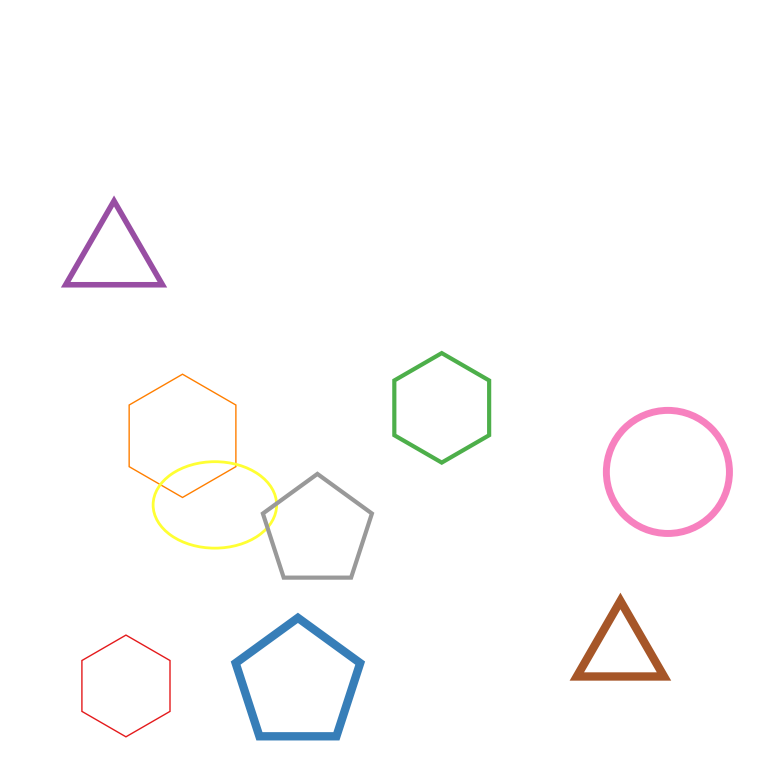[{"shape": "hexagon", "thickness": 0.5, "radius": 0.33, "center": [0.164, 0.109]}, {"shape": "pentagon", "thickness": 3, "radius": 0.43, "center": [0.387, 0.113]}, {"shape": "hexagon", "thickness": 1.5, "radius": 0.36, "center": [0.574, 0.47]}, {"shape": "triangle", "thickness": 2, "radius": 0.36, "center": [0.148, 0.666]}, {"shape": "hexagon", "thickness": 0.5, "radius": 0.4, "center": [0.237, 0.434]}, {"shape": "oval", "thickness": 1, "radius": 0.4, "center": [0.279, 0.344]}, {"shape": "triangle", "thickness": 3, "radius": 0.33, "center": [0.806, 0.154]}, {"shape": "circle", "thickness": 2.5, "radius": 0.4, "center": [0.867, 0.387]}, {"shape": "pentagon", "thickness": 1.5, "radius": 0.37, "center": [0.412, 0.31]}]